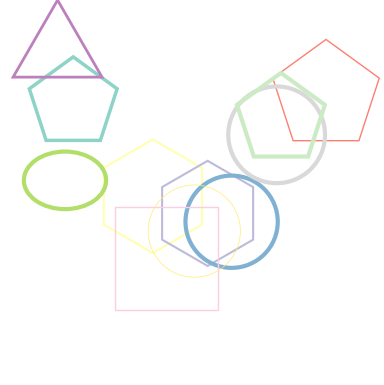[{"shape": "pentagon", "thickness": 2.5, "radius": 0.6, "center": [0.19, 0.732]}, {"shape": "hexagon", "thickness": 1.5, "radius": 0.74, "center": [0.397, 0.49]}, {"shape": "hexagon", "thickness": 1.5, "radius": 0.68, "center": [0.539, 0.446]}, {"shape": "pentagon", "thickness": 1, "radius": 0.73, "center": [0.847, 0.752]}, {"shape": "circle", "thickness": 3, "radius": 0.6, "center": [0.602, 0.424]}, {"shape": "oval", "thickness": 3, "radius": 0.53, "center": [0.169, 0.532]}, {"shape": "square", "thickness": 1, "radius": 0.67, "center": [0.433, 0.328]}, {"shape": "circle", "thickness": 3, "radius": 0.63, "center": [0.719, 0.65]}, {"shape": "triangle", "thickness": 2, "radius": 0.67, "center": [0.15, 0.866]}, {"shape": "pentagon", "thickness": 3, "radius": 0.6, "center": [0.73, 0.69]}, {"shape": "circle", "thickness": 0.5, "radius": 0.6, "center": [0.505, 0.4]}]